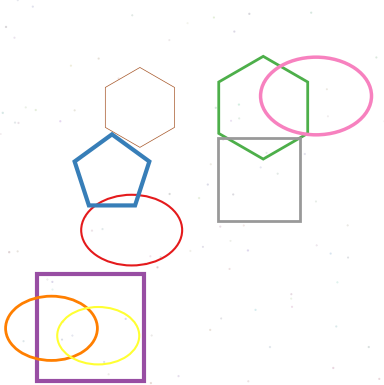[{"shape": "oval", "thickness": 1.5, "radius": 0.66, "center": [0.342, 0.402]}, {"shape": "pentagon", "thickness": 3, "radius": 0.51, "center": [0.291, 0.549]}, {"shape": "hexagon", "thickness": 2, "radius": 0.67, "center": [0.684, 0.72]}, {"shape": "square", "thickness": 3, "radius": 0.7, "center": [0.235, 0.15]}, {"shape": "oval", "thickness": 2, "radius": 0.6, "center": [0.134, 0.147]}, {"shape": "oval", "thickness": 1.5, "radius": 0.53, "center": [0.255, 0.128]}, {"shape": "hexagon", "thickness": 0.5, "radius": 0.52, "center": [0.363, 0.721]}, {"shape": "oval", "thickness": 2.5, "radius": 0.72, "center": [0.821, 0.751]}, {"shape": "square", "thickness": 2, "radius": 0.54, "center": [0.673, 0.533]}]